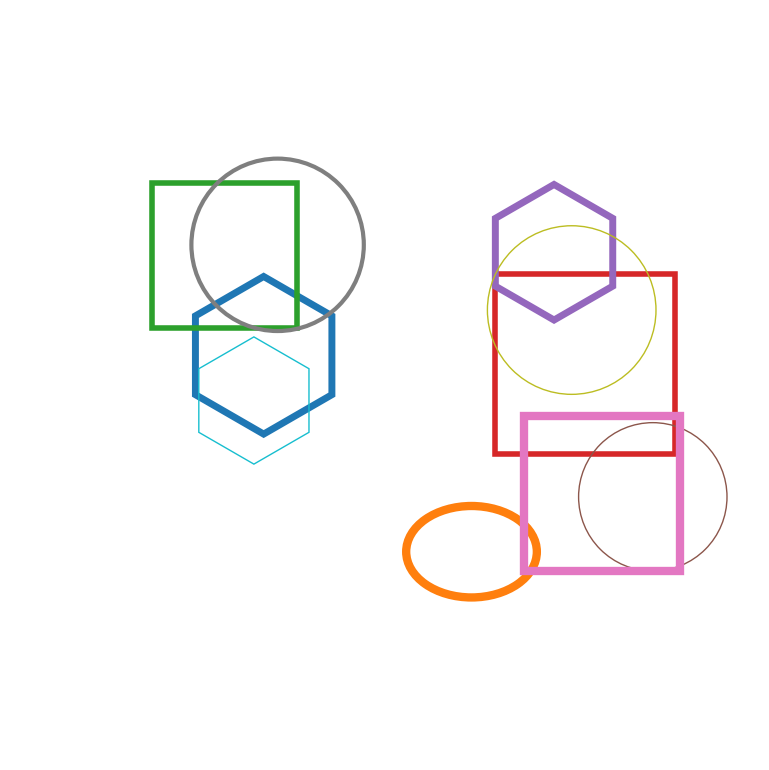[{"shape": "hexagon", "thickness": 2.5, "radius": 0.51, "center": [0.342, 0.539]}, {"shape": "oval", "thickness": 3, "radius": 0.42, "center": [0.612, 0.283]}, {"shape": "square", "thickness": 2, "radius": 0.47, "center": [0.291, 0.668]}, {"shape": "square", "thickness": 2, "radius": 0.59, "center": [0.76, 0.527]}, {"shape": "hexagon", "thickness": 2.5, "radius": 0.44, "center": [0.72, 0.672]}, {"shape": "circle", "thickness": 0.5, "radius": 0.48, "center": [0.848, 0.355]}, {"shape": "square", "thickness": 3, "radius": 0.51, "center": [0.782, 0.359]}, {"shape": "circle", "thickness": 1.5, "radius": 0.56, "center": [0.361, 0.682]}, {"shape": "circle", "thickness": 0.5, "radius": 0.55, "center": [0.742, 0.597]}, {"shape": "hexagon", "thickness": 0.5, "radius": 0.41, "center": [0.33, 0.48]}]